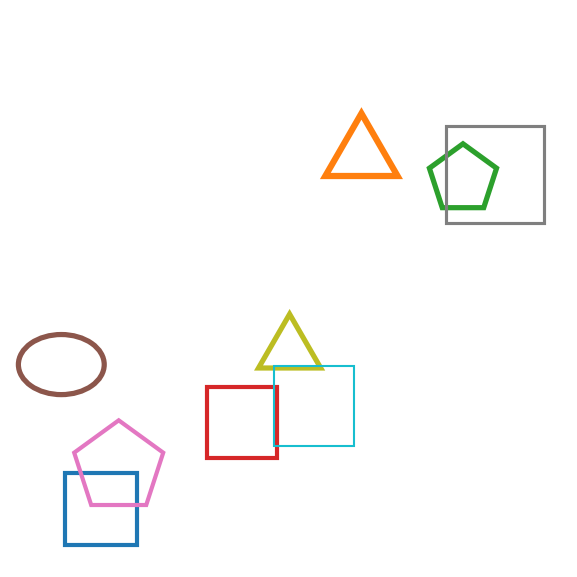[{"shape": "square", "thickness": 2, "radius": 0.31, "center": [0.175, 0.118]}, {"shape": "triangle", "thickness": 3, "radius": 0.36, "center": [0.626, 0.73]}, {"shape": "pentagon", "thickness": 2.5, "radius": 0.31, "center": [0.802, 0.689]}, {"shape": "square", "thickness": 2, "radius": 0.3, "center": [0.419, 0.267]}, {"shape": "oval", "thickness": 2.5, "radius": 0.37, "center": [0.106, 0.368]}, {"shape": "pentagon", "thickness": 2, "radius": 0.41, "center": [0.206, 0.19]}, {"shape": "square", "thickness": 1.5, "radius": 0.42, "center": [0.857, 0.697]}, {"shape": "triangle", "thickness": 2.5, "radius": 0.31, "center": [0.501, 0.393]}, {"shape": "square", "thickness": 1, "radius": 0.35, "center": [0.543, 0.296]}]